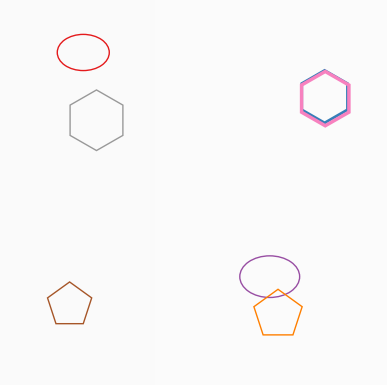[{"shape": "oval", "thickness": 1, "radius": 0.34, "center": [0.215, 0.864]}, {"shape": "hexagon", "thickness": 2, "radius": 0.34, "center": [0.838, 0.749]}, {"shape": "oval", "thickness": 1, "radius": 0.39, "center": [0.696, 0.281]}, {"shape": "pentagon", "thickness": 1, "radius": 0.33, "center": [0.717, 0.183]}, {"shape": "pentagon", "thickness": 1, "radius": 0.3, "center": [0.18, 0.208]}, {"shape": "hexagon", "thickness": 2.5, "radius": 0.35, "center": [0.839, 0.744]}, {"shape": "hexagon", "thickness": 1, "radius": 0.39, "center": [0.249, 0.688]}]